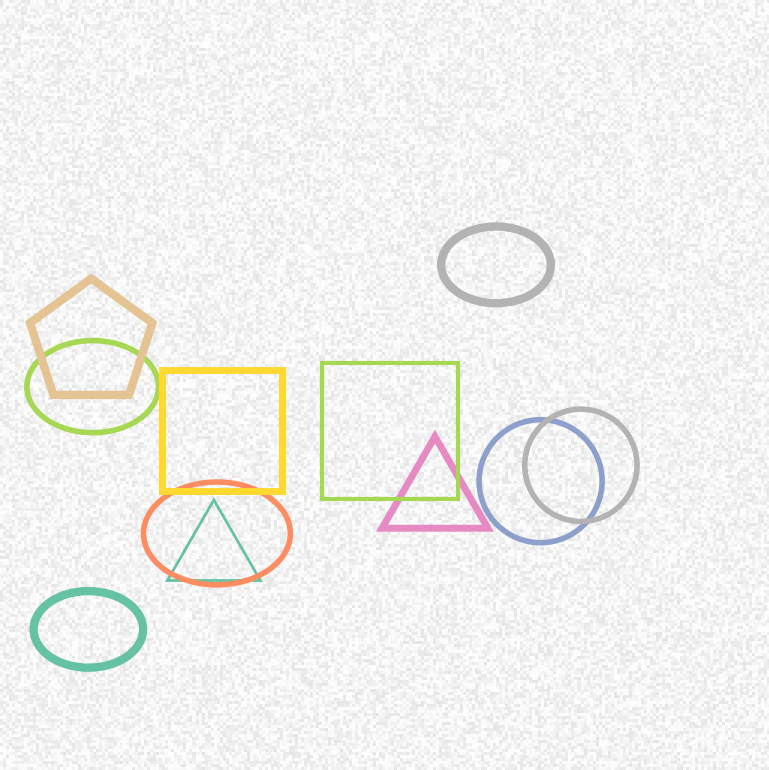[{"shape": "oval", "thickness": 3, "radius": 0.36, "center": [0.115, 0.183]}, {"shape": "triangle", "thickness": 1, "radius": 0.35, "center": [0.278, 0.281]}, {"shape": "oval", "thickness": 2, "radius": 0.48, "center": [0.282, 0.307]}, {"shape": "circle", "thickness": 2, "radius": 0.4, "center": [0.702, 0.375]}, {"shape": "triangle", "thickness": 2.5, "radius": 0.4, "center": [0.565, 0.354]}, {"shape": "square", "thickness": 1.5, "radius": 0.44, "center": [0.506, 0.44]}, {"shape": "oval", "thickness": 2, "radius": 0.43, "center": [0.12, 0.498]}, {"shape": "square", "thickness": 2.5, "radius": 0.39, "center": [0.289, 0.441]}, {"shape": "pentagon", "thickness": 3, "radius": 0.42, "center": [0.118, 0.555]}, {"shape": "circle", "thickness": 2, "radius": 0.36, "center": [0.754, 0.396]}, {"shape": "oval", "thickness": 3, "radius": 0.36, "center": [0.644, 0.656]}]